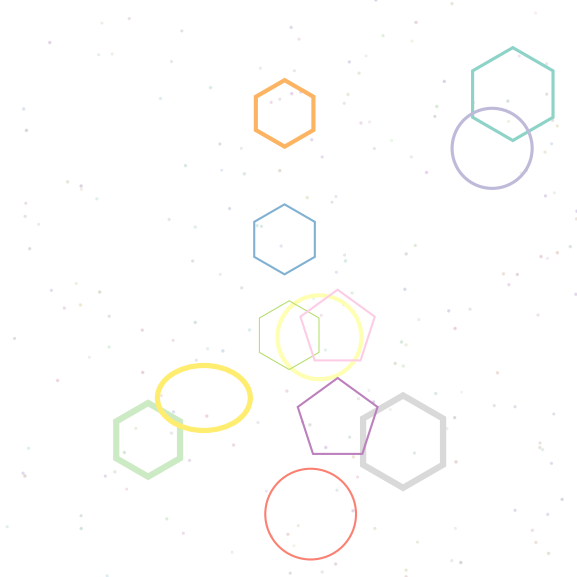[{"shape": "hexagon", "thickness": 1.5, "radius": 0.4, "center": [0.888, 0.836]}, {"shape": "circle", "thickness": 2, "radius": 0.36, "center": [0.553, 0.415]}, {"shape": "circle", "thickness": 1.5, "radius": 0.35, "center": [0.852, 0.742]}, {"shape": "circle", "thickness": 1, "radius": 0.39, "center": [0.538, 0.109]}, {"shape": "hexagon", "thickness": 1, "radius": 0.3, "center": [0.493, 0.585]}, {"shape": "hexagon", "thickness": 2, "radius": 0.29, "center": [0.493, 0.803]}, {"shape": "hexagon", "thickness": 0.5, "radius": 0.3, "center": [0.501, 0.419]}, {"shape": "pentagon", "thickness": 1, "radius": 0.34, "center": [0.585, 0.43]}, {"shape": "hexagon", "thickness": 3, "radius": 0.4, "center": [0.698, 0.234]}, {"shape": "pentagon", "thickness": 1, "radius": 0.36, "center": [0.585, 0.272]}, {"shape": "hexagon", "thickness": 3, "radius": 0.32, "center": [0.257, 0.237]}, {"shape": "oval", "thickness": 2.5, "radius": 0.4, "center": [0.353, 0.31]}]